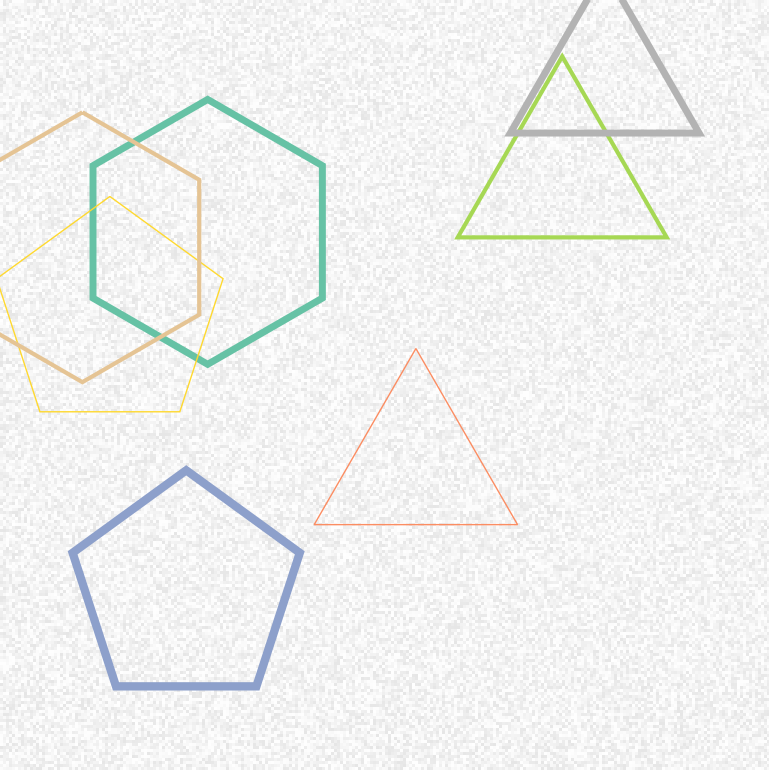[{"shape": "hexagon", "thickness": 2.5, "radius": 0.86, "center": [0.27, 0.699]}, {"shape": "triangle", "thickness": 0.5, "radius": 0.76, "center": [0.54, 0.395]}, {"shape": "pentagon", "thickness": 3, "radius": 0.78, "center": [0.242, 0.234]}, {"shape": "triangle", "thickness": 1.5, "radius": 0.78, "center": [0.73, 0.77]}, {"shape": "pentagon", "thickness": 0.5, "radius": 0.77, "center": [0.143, 0.59]}, {"shape": "hexagon", "thickness": 1.5, "radius": 0.88, "center": [0.107, 0.679]}, {"shape": "triangle", "thickness": 2.5, "radius": 0.71, "center": [0.785, 0.898]}]